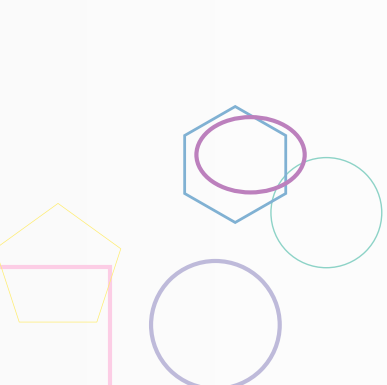[{"shape": "circle", "thickness": 1, "radius": 0.72, "center": [0.842, 0.448]}, {"shape": "circle", "thickness": 3, "radius": 0.83, "center": [0.556, 0.156]}, {"shape": "hexagon", "thickness": 2, "radius": 0.75, "center": [0.607, 0.573]}, {"shape": "square", "thickness": 3, "radius": 0.81, "center": [0.123, 0.144]}, {"shape": "oval", "thickness": 3, "radius": 0.7, "center": [0.647, 0.598]}, {"shape": "pentagon", "thickness": 0.5, "radius": 0.85, "center": [0.15, 0.301]}]